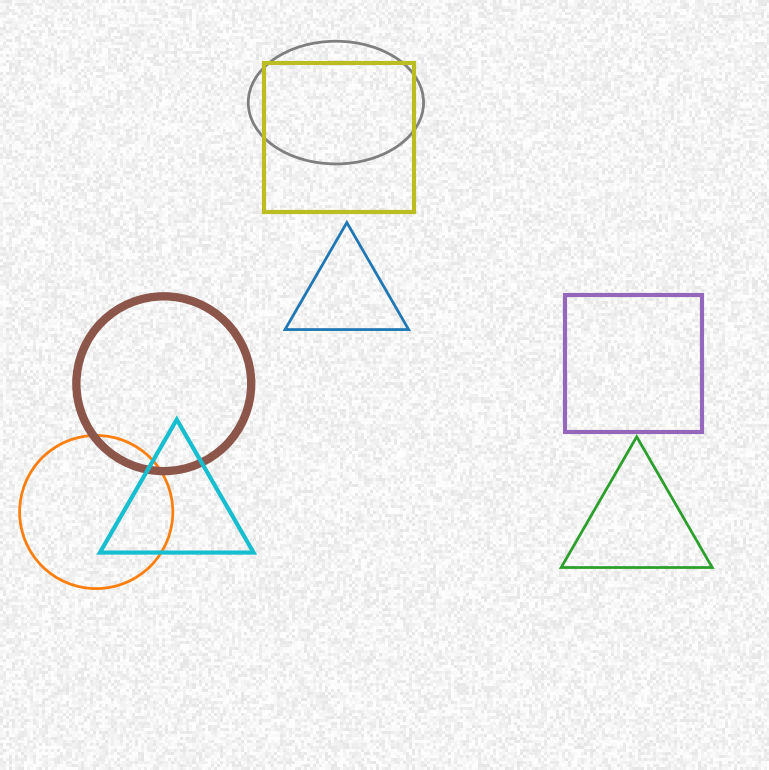[{"shape": "triangle", "thickness": 1, "radius": 0.46, "center": [0.45, 0.618]}, {"shape": "circle", "thickness": 1, "radius": 0.5, "center": [0.125, 0.335]}, {"shape": "triangle", "thickness": 1, "radius": 0.57, "center": [0.827, 0.32]}, {"shape": "square", "thickness": 1.5, "radius": 0.45, "center": [0.823, 0.528]}, {"shape": "circle", "thickness": 3, "radius": 0.57, "center": [0.213, 0.502]}, {"shape": "oval", "thickness": 1, "radius": 0.57, "center": [0.436, 0.867]}, {"shape": "square", "thickness": 1.5, "radius": 0.48, "center": [0.44, 0.822]}, {"shape": "triangle", "thickness": 1.5, "radius": 0.58, "center": [0.23, 0.34]}]